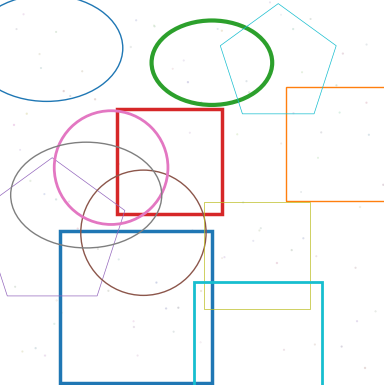[{"shape": "oval", "thickness": 1, "radius": 0.99, "center": [0.121, 0.875]}, {"shape": "square", "thickness": 2.5, "radius": 0.99, "center": [0.353, 0.202]}, {"shape": "square", "thickness": 1, "radius": 0.74, "center": [0.892, 0.627]}, {"shape": "oval", "thickness": 3, "radius": 0.78, "center": [0.55, 0.837]}, {"shape": "square", "thickness": 2.5, "radius": 0.68, "center": [0.439, 0.581]}, {"shape": "pentagon", "thickness": 0.5, "radius": 0.99, "center": [0.136, 0.392]}, {"shape": "circle", "thickness": 1, "radius": 0.81, "center": [0.373, 0.395]}, {"shape": "circle", "thickness": 2, "radius": 0.74, "center": [0.289, 0.565]}, {"shape": "oval", "thickness": 1, "radius": 0.98, "center": [0.224, 0.493]}, {"shape": "square", "thickness": 0.5, "radius": 0.69, "center": [0.668, 0.336]}, {"shape": "square", "thickness": 2, "radius": 0.83, "center": [0.671, 0.102]}, {"shape": "pentagon", "thickness": 0.5, "radius": 0.79, "center": [0.723, 0.832]}]